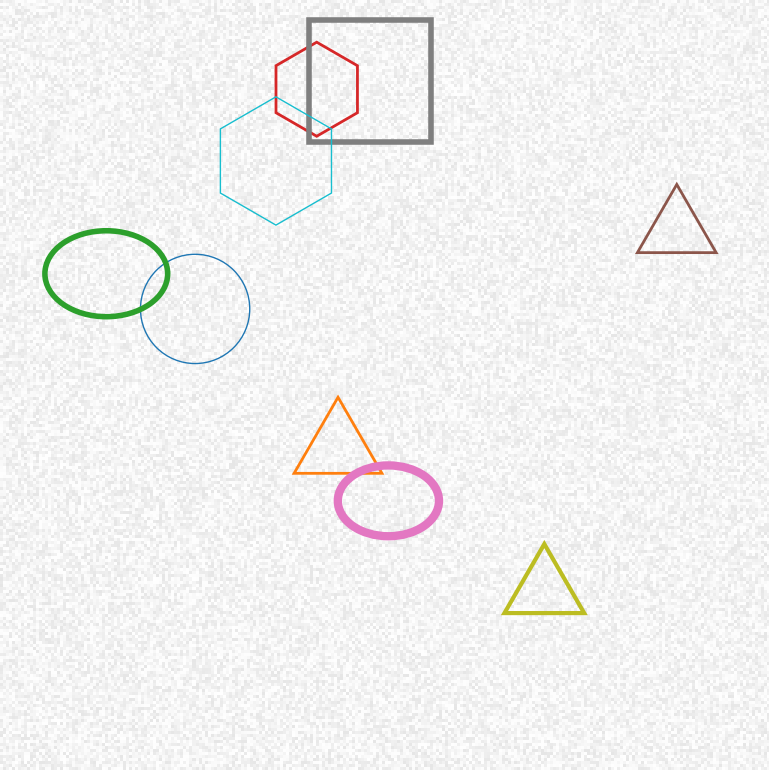[{"shape": "circle", "thickness": 0.5, "radius": 0.35, "center": [0.253, 0.599]}, {"shape": "triangle", "thickness": 1, "radius": 0.33, "center": [0.439, 0.418]}, {"shape": "oval", "thickness": 2, "radius": 0.4, "center": [0.138, 0.645]}, {"shape": "hexagon", "thickness": 1, "radius": 0.31, "center": [0.411, 0.884]}, {"shape": "triangle", "thickness": 1, "radius": 0.3, "center": [0.879, 0.701]}, {"shape": "oval", "thickness": 3, "radius": 0.33, "center": [0.504, 0.35]}, {"shape": "square", "thickness": 2, "radius": 0.39, "center": [0.481, 0.895]}, {"shape": "triangle", "thickness": 1.5, "radius": 0.3, "center": [0.707, 0.234]}, {"shape": "hexagon", "thickness": 0.5, "radius": 0.42, "center": [0.358, 0.791]}]